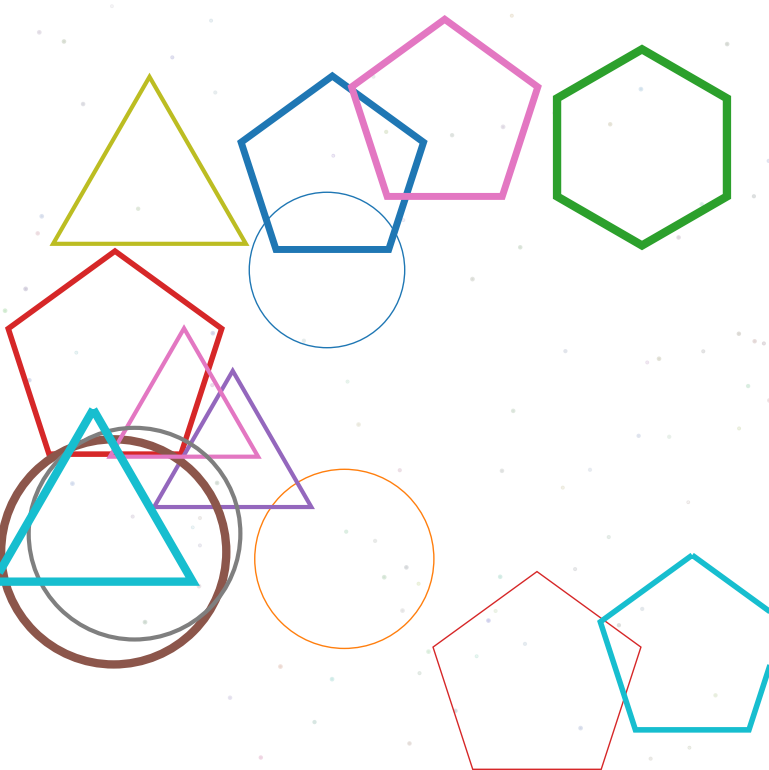[{"shape": "pentagon", "thickness": 2.5, "radius": 0.62, "center": [0.432, 0.777]}, {"shape": "circle", "thickness": 0.5, "radius": 0.5, "center": [0.425, 0.649]}, {"shape": "circle", "thickness": 0.5, "radius": 0.58, "center": [0.447, 0.274]}, {"shape": "hexagon", "thickness": 3, "radius": 0.64, "center": [0.834, 0.809]}, {"shape": "pentagon", "thickness": 0.5, "radius": 0.71, "center": [0.697, 0.116]}, {"shape": "pentagon", "thickness": 2, "radius": 0.73, "center": [0.149, 0.528]}, {"shape": "triangle", "thickness": 1.5, "radius": 0.59, "center": [0.302, 0.4]}, {"shape": "circle", "thickness": 3, "radius": 0.73, "center": [0.148, 0.283]}, {"shape": "triangle", "thickness": 1.5, "radius": 0.56, "center": [0.239, 0.462]}, {"shape": "pentagon", "thickness": 2.5, "radius": 0.64, "center": [0.578, 0.848]}, {"shape": "circle", "thickness": 1.5, "radius": 0.69, "center": [0.175, 0.307]}, {"shape": "triangle", "thickness": 1.5, "radius": 0.72, "center": [0.194, 0.756]}, {"shape": "pentagon", "thickness": 2, "radius": 0.63, "center": [0.899, 0.154]}, {"shape": "triangle", "thickness": 3, "radius": 0.75, "center": [0.121, 0.319]}]